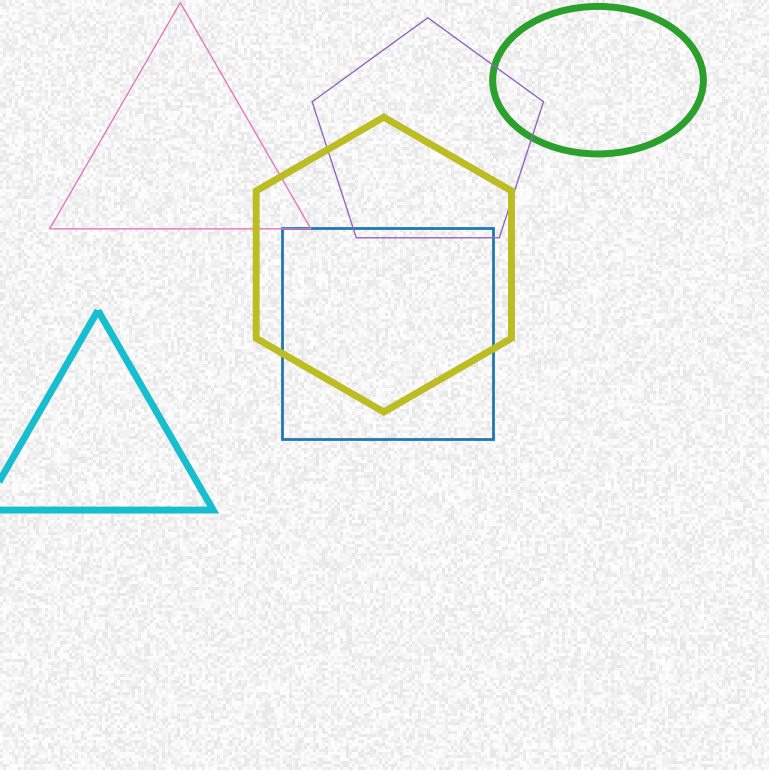[{"shape": "square", "thickness": 1, "radius": 0.68, "center": [0.503, 0.567]}, {"shape": "oval", "thickness": 2.5, "radius": 0.68, "center": [0.777, 0.896]}, {"shape": "pentagon", "thickness": 0.5, "radius": 0.79, "center": [0.556, 0.819]}, {"shape": "triangle", "thickness": 0.5, "radius": 0.98, "center": [0.234, 0.801]}, {"shape": "hexagon", "thickness": 2.5, "radius": 0.96, "center": [0.498, 0.656]}, {"shape": "triangle", "thickness": 2.5, "radius": 0.86, "center": [0.127, 0.424]}]